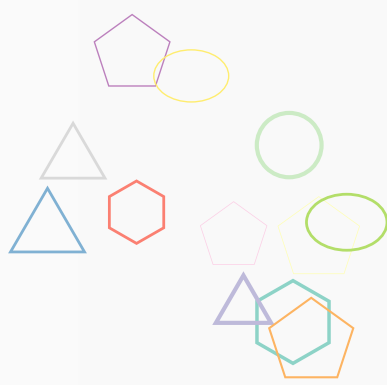[{"shape": "hexagon", "thickness": 2.5, "radius": 0.54, "center": [0.756, 0.164]}, {"shape": "pentagon", "thickness": 0.5, "radius": 0.55, "center": [0.823, 0.379]}, {"shape": "triangle", "thickness": 3, "radius": 0.41, "center": [0.628, 0.202]}, {"shape": "hexagon", "thickness": 2, "radius": 0.41, "center": [0.352, 0.449]}, {"shape": "triangle", "thickness": 2, "radius": 0.55, "center": [0.123, 0.401]}, {"shape": "pentagon", "thickness": 1.5, "radius": 0.57, "center": [0.803, 0.112]}, {"shape": "oval", "thickness": 2, "radius": 0.52, "center": [0.895, 0.423]}, {"shape": "pentagon", "thickness": 0.5, "radius": 0.45, "center": [0.603, 0.386]}, {"shape": "triangle", "thickness": 2, "radius": 0.48, "center": [0.189, 0.585]}, {"shape": "pentagon", "thickness": 1, "radius": 0.51, "center": [0.341, 0.86]}, {"shape": "circle", "thickness": 3, "radius": 0.42, "center": [0.746, 0.623]}, {"shape": "oval", "thickness": 1, "radius": 0.48, "center": [0.494, 0.803]}]